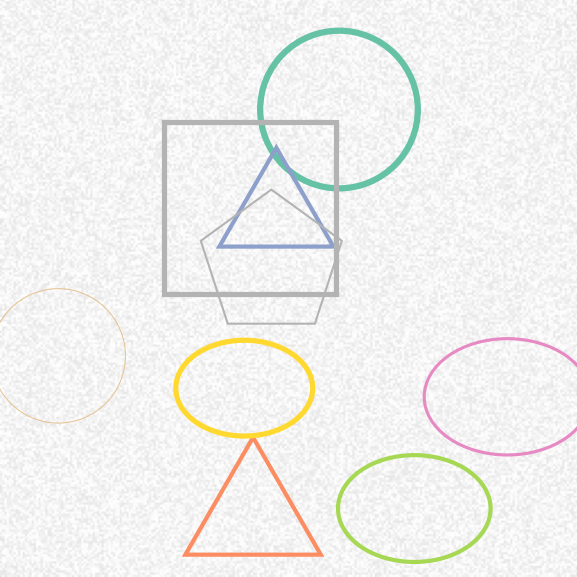[{"shape": "circle", "thickness": 3, "radius": 0.68, "center": [0.587, 0.809]}, {"shape": "triangle", "thickness": 2, "radius": 0.68, "center": [0.438, 0.106]}, {"shape": "triangle", "thickness": 2, "radius": 0.57, "center": [0.479, 0.629]}, {"shape": "oval", "thickness": 1.5, "radius": 0.72, "center": [0.878, 0.312]}, {"shape": "oval", "thickness": 2, "radius": 0.66, "center": [0.717, 0.119]}, {"shape": "oval", "thickness": 2.5, "radius": 0.59, "center": [0.423, 0.327]}, {"shape": "circle", "thickness": 0.5, "radius": 0.58, "center": [0.101, 0.383]}, {"shape": "pentagon", "thickness": 1, "radius": 0.64, "center": [0.47, 0.542]}, {"shape": "square", "thickness": 2.5, "radius": 0.74, "center": [0.432, 0.639]}]